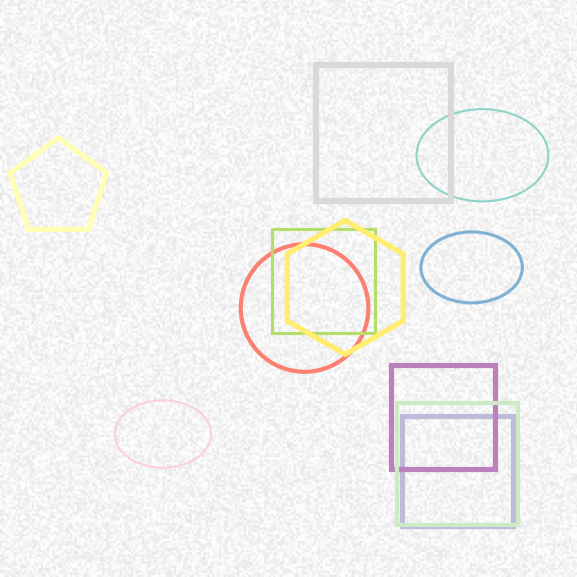[{"shape": "oval", "thickness": 1, "radius": 0.57, "center": [0.835, 0.73]}, {"shape": "pentagon", "thickness": 2.5, "radius": 0.44, "center": [0.101, 0.673]}, {"shape": "square", "thickness": 2.5, "radius": 0.48, "center": [0.792, 0.184]}, {"shape": "circle", "thickness": 2, "radius": 0.55, "center": [0.527, 0.466]}, {"shape": "oval", "thickness": 1.5, "radius": 0.44, "center": [0.817, 0.536]}, {"shape": "square", "thickness": 1.5, "radius": 0.45, "center": [0.56, 0.513]}, {"shape": "oval", "thickness": 1, "radius": 0.42, "center": [0.282, 0.248]}, {"shape": "square", "thickness": 3, "radius": 0.59, "center": [0.664, 0.769]}, {"shape": "square", "thickness": 2.5, "radius": 0.45, "center": [0.768, 0.277]}, {"shape": "square", "thickness": 2, "radius": 0.52, "center": [0.793, 0.196]}, {"shape": "hexagon", "thickness": 2.5, "radius": 0.58, "center": [0.598, 0.501]}]